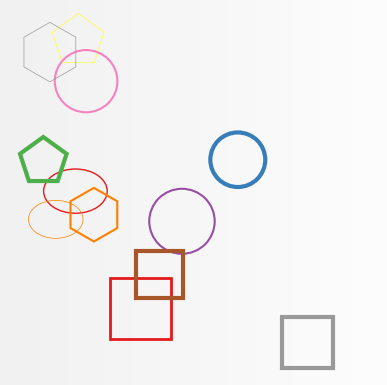[{"shape": "oval", "thickness": 1, "radius": 0.41, "center": [0.195, 0.504]}, {"shape": "square", "thickness": 2, "radius": 0.39, "center": [0.362, 0.199]}, {"shape": "circle", "thickness": 3, "radius": 0.35, "center": [0.614, 0.585]}, {"shape": "pentagon", "thickness": 3, "radius": 0.32, "center": [0.112, 0.581]}, {"shape": "circle", "thickness": 1.5, "radius": 0.42, "center": [0.47, 0.425]}, {"shape": "hexagon", "thickness": 1.5, "radius": 0.35, "center": [0.242, 0.442]}, {"shape": "oval", "thickness": 0.5, "radius": 0.35, "center": [0.144, 0.43]}, {"shape": "pentagon", "thickness": 0.5, "radius": 0.35, "center": [0.202, 0.895]}, {"shape": "square", "thickness": 3, "radius": 0.31, "center": [0.412, 0.288]}, {"shape": "circle", "thickness": 1.5, "radius": 0.4, "center": [0.222, 0.789]}, {"shape": "square", "thickness": 3, "radius": 0.33, "center": [0.794, 0.11]}, {"shape": "hexagon", "thickness": 0.5, "radius": 0.39, "center": [0.129, 0.865]}]